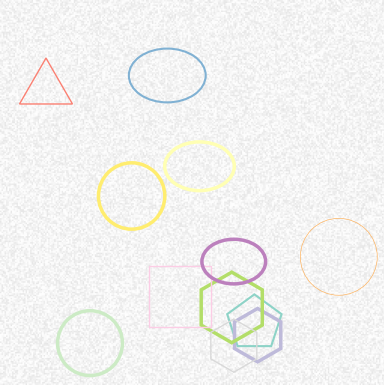[{"shape": "pentagon", "thickness": 1.5, "radius": 0.37, "center": [0.661, 0.161]}, {"shape": "oval", "thickness": 2.5, "radius": 0.45, "center": [0.518, 0.568]}, {"shape": "hexagon", "thickness": 2.5, "radius": 0.35, "center": [0.669, 0.129]}, {"shape": "triangle", "thickness": 1, "radius": 0.4, "center": [0.119, 0.77]}, {"shape": "oval", "thickness": 1.5, "radius": 0.5, "center": [0.434, 0.804]}, {"shape": "circle", "thickness": 0.5, "radius": 0.5, "center": [0.88, 0.333]}, {"shape": "hexagon", "thickness": 2.5, "radius": 0.46, "center": [0.602, 0.201]}, {"shape": "square", "thickness": 1, "radius": 0.4, "center": [0.467, 0.23]}, {"shape": "hexagon", "thickness": 1, "radius": 0.34, "center": [0.607, 0.102]}, {"shape": "oval", "thickness": 2.5, "radius": 0.41, "center": [0.607, 0.321]}, {"shape": "circle", "thickness": 2.5, "radius": 0.42, "center": [0.234, 0.109]}, {"shape": "circle", "thickness": 2.5, "radius": 0.43, "center": [0.342, 0.491]}]